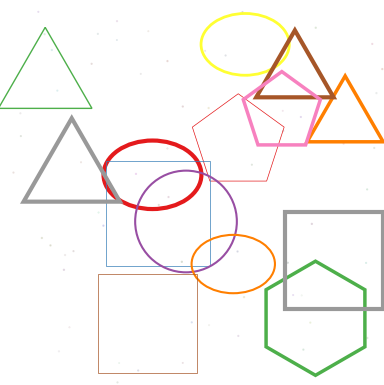[{"shape": "pentagon", "thickness": 0.5, "radius": 0.63, "center": [0.619, 0.631]}, {"shape": "oval", "thickness": 3, "radius": 0.64, "center": [0.396, 0.546]}, {"shape": "square", "thickness": 0.5, "radius": 0.68, "center": [0.411, 0.445]}, {"shape": "triangle", "thickness": 1, "radius": 0.7, "center": [0.117, 0.789]}, {"shape": "hexagon", "thickness": 2.5, "radius": 0.74, "center": [0.819, 0.173]}, {"shape": "circle", "thickness": 1.5, "radius": 0.66, "center": [0.483, 0.425]}, {"shape": "oval", "thickness": 1.5, "radius": 0.54, "center": [0.606, 0.314]}, {"shape": "triangle", "thickness": 2.5, "radius": 0.57, "center": [0.897, 0.689]}, {"shape": "oval", "thickness": 2, "radius": 0.57, "center": [0.637, 0.885]}, {"shape": "square", "thickness": 0.5, "radius": 0.64, "center": [0.382, 0.16]}, {"shape": "triangle", "thickness": 3, "radius": 0.58, "center": [0.766, 0.805]}, {"shape": "pentagon", "thickness": 2.5, "radius": 0.53, "center": [0.732, 0.709]}, {"shape": "square", "thickness": 3, "radius": 0.64, "center": [0.867, 0.323]}, {"shape": "triangle", "thickness": 3, "radius": 0.72, "center": [0.186, 0.548]}]